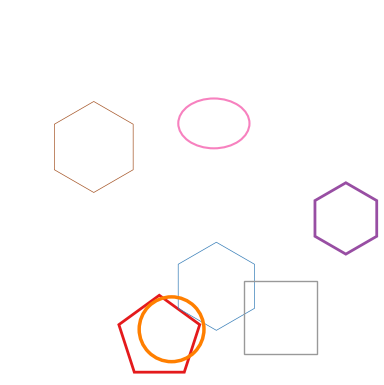[{"shape": "pentagon", "thickness": 2, "radius": 0.55, "center": [0.414, 0.123]}, {"shape": "hexagon", "thickness": 0.5, "radius": 0.57, "center": [0.562, 0.256]}, {"shape": "hexagon", "thickness": 2, "radius": 0.46, "center": [0.898, 0.433]}, {"shape": "circle", "thickness": 2.5, "radius": 0.42, "center": [0.446, 0.145]}, {"shape": "hexagon", "thickness": 0.5, "radius": 0.59, "center": [0.244, 0.618]}, {"shape": "oval", "thickness": 1.5, "radius": 0.46, "center": [0.556, 0.679]}, {"shape": "square", "thickness": 1, "radius": 0.47, "center": [0.728, 0.175]}]